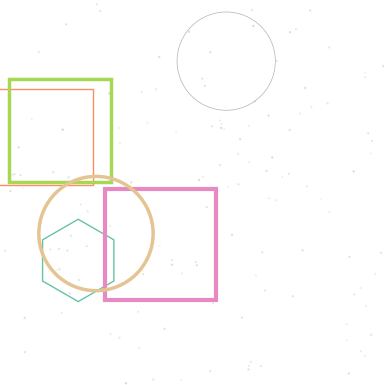[{"shape": "hexagon", "thickness": 1, "radius": 0.53, "center": [0.203, 0.324]}, {"shape": "square", "thickness": 1, "radius": 0.62, "center": [0.116, 0.644]}, {"shape": "square", "thickness": 3, "radius": 0.72, "center": [0.417, 0.366]}, {"shape": "square", "thickness": 2.5, "radius": 0.66, "center": [0.155, 0.661]}, {"shape": "circle", "thickness": 2.5, "radius": 0.74, "center": [0.249, 0.393]}, {"shape": "circle", "thickness": 0.5, "radius": 0.64, "center": [0.588, 0.841]}]